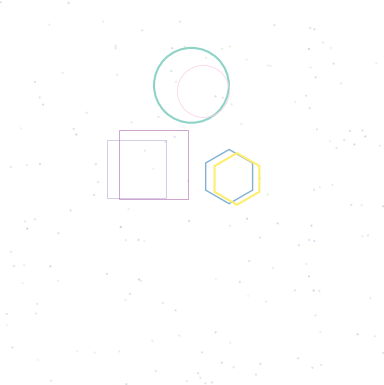[{"shape": "circle", "thickness": 1.5, "radius": 0.49, "center": [0.497, 0.778]}, {"shape": "square", "thickness": 0.5, "radius": 0.38, "center": [0.354, 0.561]}, {"shape": "hexagon", "thickness": 1, "radius": 0.35, "center": [0.595, 0.541]}, {"shape": "circle", "thickness": 0.5, "radius": 0.34, "center": [0.528, 0.762]}, {"shape": "square", "thickness": 0.5, "radius": 0.45, "center": [0.399, 0.573]}, {"shape": "hexagon", "thickness": 1.5, "radius": 0.34, "center": [0.615, 0.535]}]